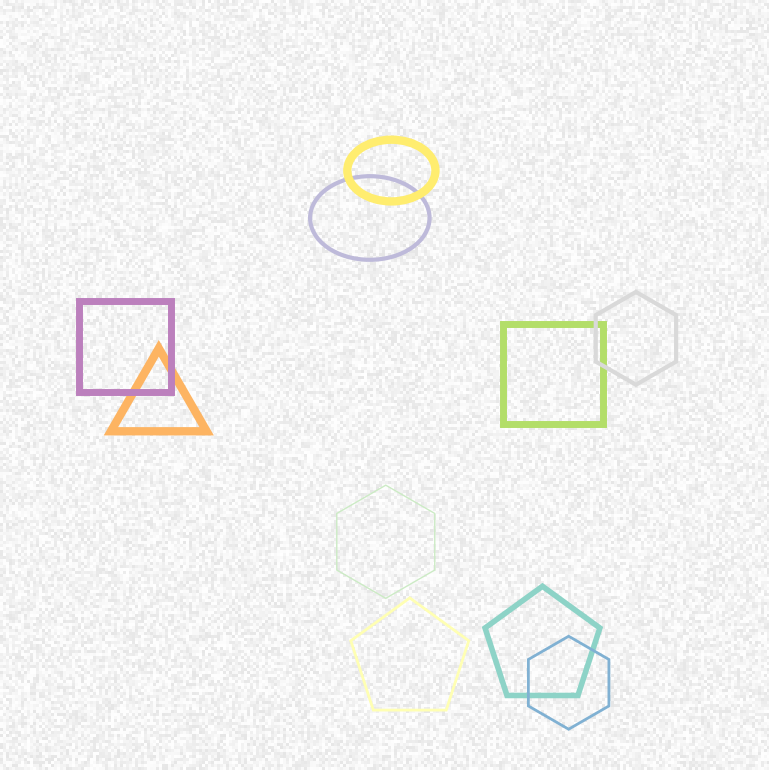[{"shape": "pentagon", "thickness": 2, "radius": 0.39, "center": [0.704, 0.16]}, {"shape": "pentagon", "thickness": 1, "radius": 0.4, "center": [0.532, 0.143]}, {"shape": "oval", "thickness": 1.5, "radius": 0.39, "center": [0.48, 0.717]}, {"shape": "hexagon", "thickness": 1, "radius": 0.3, "center": [0.738, 0.113]}, {"shape": "triangle", "thickness": 3, "radius": 0.36, "center": [0.206, 0.476]}, {"shape": "square", "thickness": 2.5, "radius": 0.32, "center": [0.718, 0.514]}, {"shape": "hexagon", "thickness": 1.5, "radius": 0.3, "center": [0.826, 0.561]}, {"shape": "square", "thickness": 2.5, "radius": 0.3, "center": [0.163, 0.55]}, {"shape": "hexagon", "thickness": 0.5, "radius": 0.37, "center": [0.501, 0.296]}, {"shape": "oval", "thickness": 3, "radius": 0.29, "center": [0.508, 0.778]}]